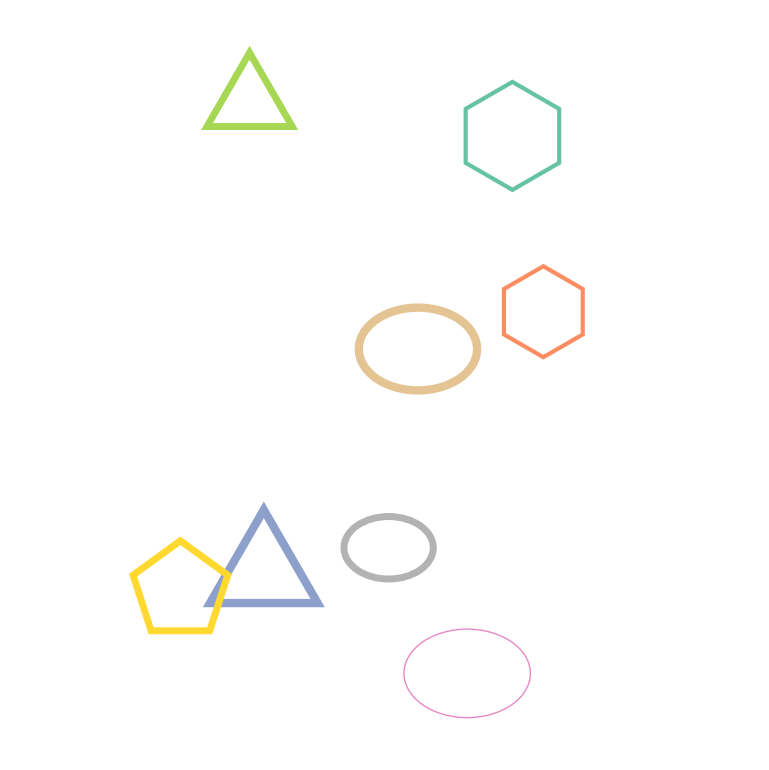[{"shape": "hexagon", "thickness": 1.5, "radius": 0.35, "center": [0.665, 0.824]}, {"shape": "hexagon", "thickness": 1.5, "radius": 0.3, "center": [0.706, 0.595]}, {"shape": "triangle", "thickness": 3, "radius": 0.4, "center": [0.343, 0.257]}, {"shape": "oval", "thickness": 0.5, "radius": 0.41, "center": [0.607, 0.125]}, {"shape": "triangle", "thickness": 2.5, "radius": 0.32, "center": [0.324, 0.868]}, {"shape": "pentagon", "thickness": 2.5, "radius": 0.32, "center": [0.234, 0.233]}, {"shape": "oval", "thickness": 3, "radius": 0.38, "center": [0.543, 0.547]}, {"shape": "oval", "thickness": 2.5, "radius": 0.29, "center": [0.505, 0.289]}]